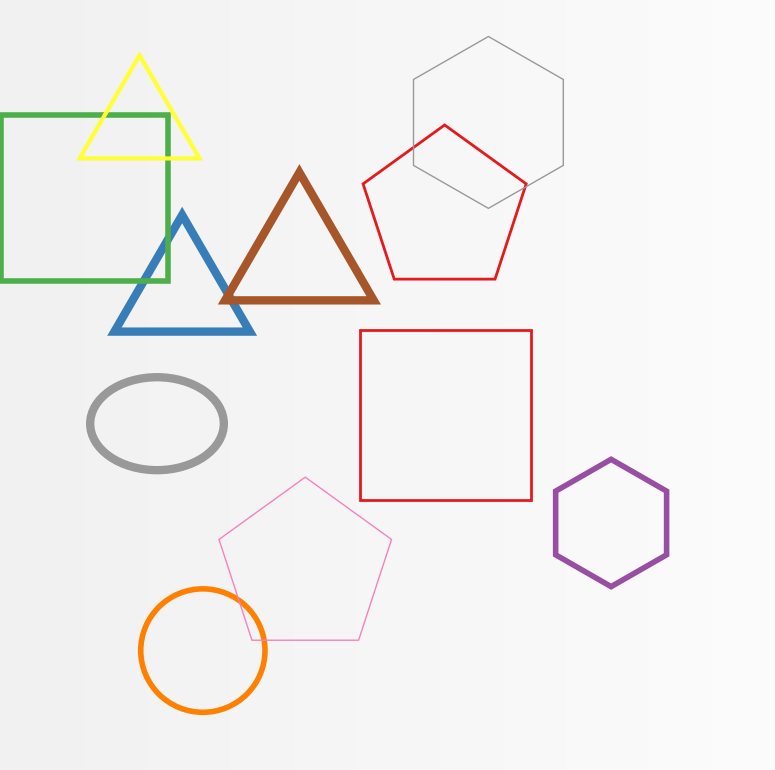[{"shape": "square", "thickness": 1, "radius": 0.55, "center": [0.575, 0.461]}, {"shape": "pentagon", "thickness": 1, "radius": 0.55, "center": [0.574, 0.727]}, {"shape": "triangle", "thickness": 3, "radius": 0.5, "center": [0.235, 0.62]}, {"shape": "square", "thickness": 2, "radius": 0.54, "center": [0.109, 0.743]}, {"shape": "hexagon", "thickness": 2, "radius": 0.41, "center": [0.789, 0.321]}, {"shape": "circle", "thickness": 2, "radius": 0.4, "center": [0.262, 0.155]}, {"shape": "triangle", "thickness": 1.5, "radius": 0.45, "center": [0.18, 0.839]}, {"shape": "triangle", "thickness": 3, "radius": 0.55, "center": [0.386, 0.665]}, {"shape": "pentagon", "thickness": 0.5, "radius": 0.59, "center": [0.394, 0.263]}, {"shape": "hexagon", "thickness": 0.5, "radius": 0.56, "center": [0.63, 0.841]}, {"shape": "oval", "thickness": 3, "radius": 0.43, "center": [0.203, 0.45]}]